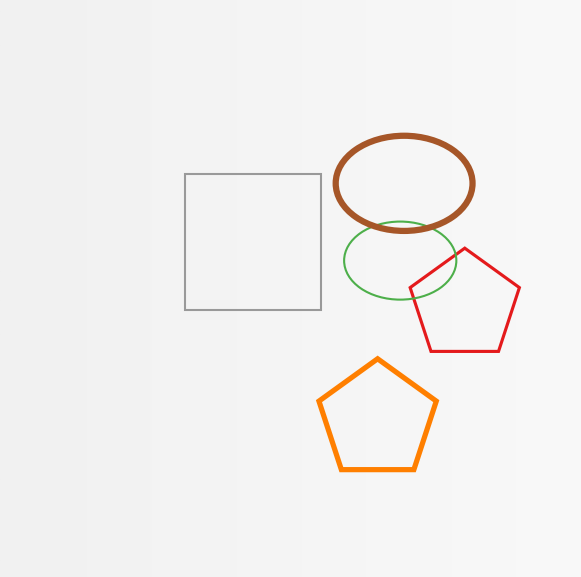[{"shape": "pentagon", "thickness": 1.5, "radius": 0.49, "center": [0.8, 0.471]}, {"shape": "oval", "thickness": 1, "radius": 0.48, "center": [0.689, 0.548]}, {"shape": "pentagon", "thickness": 2.5, "radius": 0.53, "center": [0.65, 0.272]}, {"shape": "oval", "thickness": 3, "radius": 0.59, "center": [0.695, 0.682]}, {"shape": "square", "thickness": 1, "radius": 0.59, "center": [0.435, 0.58]}]